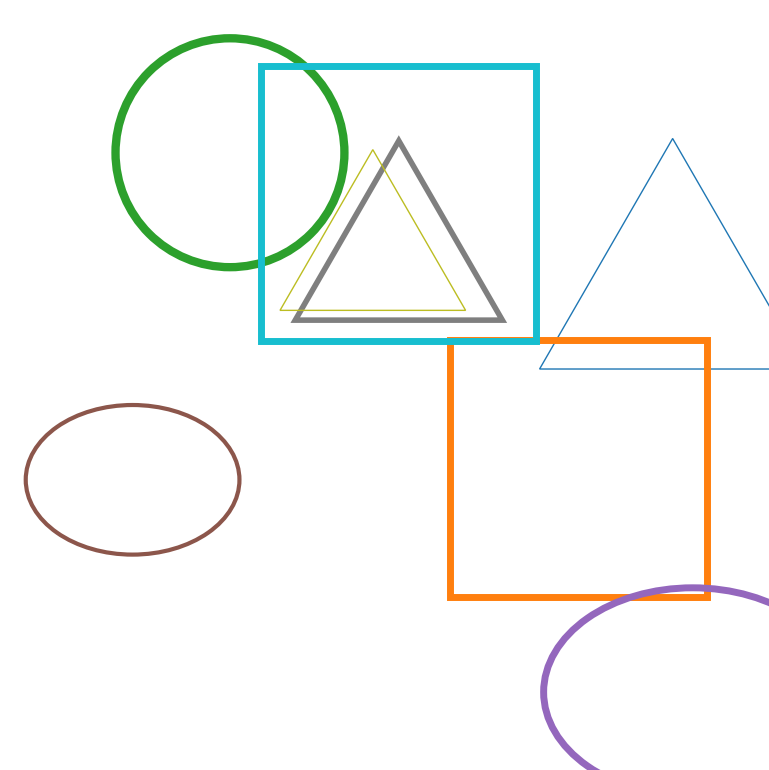[{"shape": "triangle", "thickness": 0.5, "radius": 1.0, "center": [0.874, 0.621]}, {"shape": "square", "thickness": 2.5, "radius": 0.84, "center": [0.751, 0.392]}, {"shape": "circle", "thickness": 3, "radius": 0.74, "center": [0.299, 0.802]}, {"shape": "oval", "thickness": 2.5, "radius": 0.97, "center": [0.9, 0.101]}, {"shape": "oval", "thickness": 1.5, "radius": 0.69, "center": [0.172, 0.377]}, {"shape": "triangle", "thickness": 2, "radius": 0.78, "center": [0.518, 0.662]}, {"shape": "triangle", "thickness": 0.5, "radius": 0.7, "center": [0.484, 0.667]}, {"shape": "square", "thickness": 2.5, "radius": 0.89, "center": [0.518, 0.736]}]